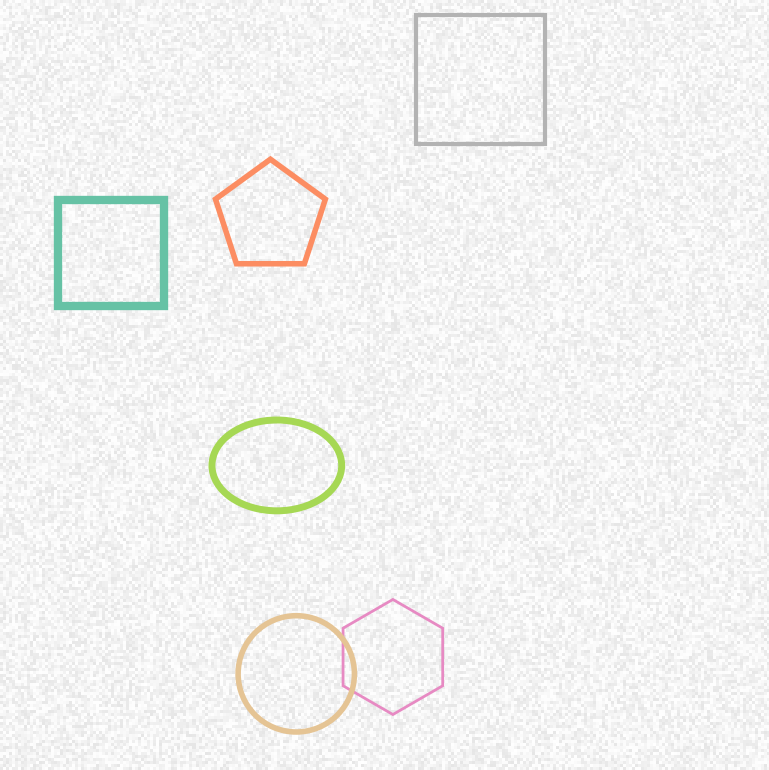[{"shape": "square", "thickness": 3, "radius": 0.35, "center": [0.144, 0.671]}, {"shape": "pentagon", "thickness": 2, "radius": 0.38, "center": [0.351, 0.718]}, {"shape": "hexagon", "thickness": 1, "radius": 0.37, "center": [0.51, 0.147]}, {"shape": "oval", "thickness": 2.5, "radius": 0.42, "center": [0.36, 0.396]}, {"shape": "circle", "thickness": 2, "radius": 0.38, "center": [0.385, 0.125]}, {"shape": "square", "thickness": 1.5, "radius": 0.42, "center": [0.624, 0.896]}]